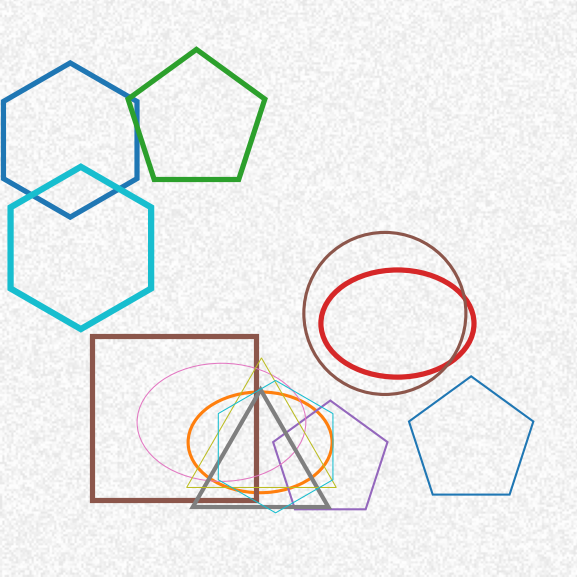[{"shape": "hexagon", "thickness": 2.5, "radius": 0.67, "center": [0.122, 0.757]}, {"shape": "pentagon", "thickness": 1, "radius": 0.57, "center": [0.816, 0.234]}, {"shape": "oval", "thickness": 1.5, "radius": 0.62, "center": [0.45, 0.233]}, {"shape": "pentagon", "thickness": 2.5, "radius": 0.62, "center": [0.34, 0.789]}, {"shape": "oval", "thickness": 2.5, "radius": 0.66, "center": [0.688, 0.439]}, {"shape": "pentagon", "thickness": 1, "radius": 0.52, "center": [0.572, 0.201]}, {"shape": "circle", "thickness": 1.5, "radius": 0.7, "center": [0.666, 0.456]}, {"shape": "square", "thickness": 2.5, "radius": 0.71, "center": [0.3, 0.275]}, {"shape": "oval", "thickness": 0.5, "radius": 0.73, "center": [0.383, 0.268]}, {"shape": "triangle", "thickness": 2, "radius": 0.68, "center": [0.451, 0.189]}, {"shape": "triangle", "thickness": 0.5, "radius": 0.75, "center": [0.453, 0.23]}, {"shape": "hexagon", "thickness": 3, "radius": 0.7, "center": [0.14, 0.57]}, {"shape": "hexagon", "thickness": 0.5, "radius": 0.57, "center": [0.477, 0.226]}]